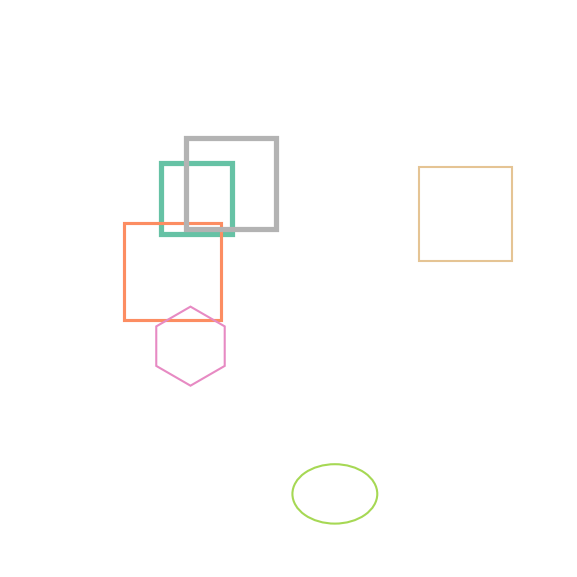[{"shape": "square", "thickness": 2.5, "radius": 0.31, "center": [0.34, 0.655]}, {"shape": "square", "thickness": 1.5, "radius": 0.42, "center": [0.298, 0.529]}, {"shape": "hexagon", "thickness": 1, "radius": 0.34, "center": [0.33, 0.4]}, {"shape": "oval", "thickness": 1, "radius": 0.37, "center": [0.58, 0.144]}, {"shape": "square", "thickness": 1, "radius": 0.4, "center": [0.806, 0.629]}, {"shape": "square", "thickness": 2.5, "radius": 0.39, "center": [0.4, 0.682]}]